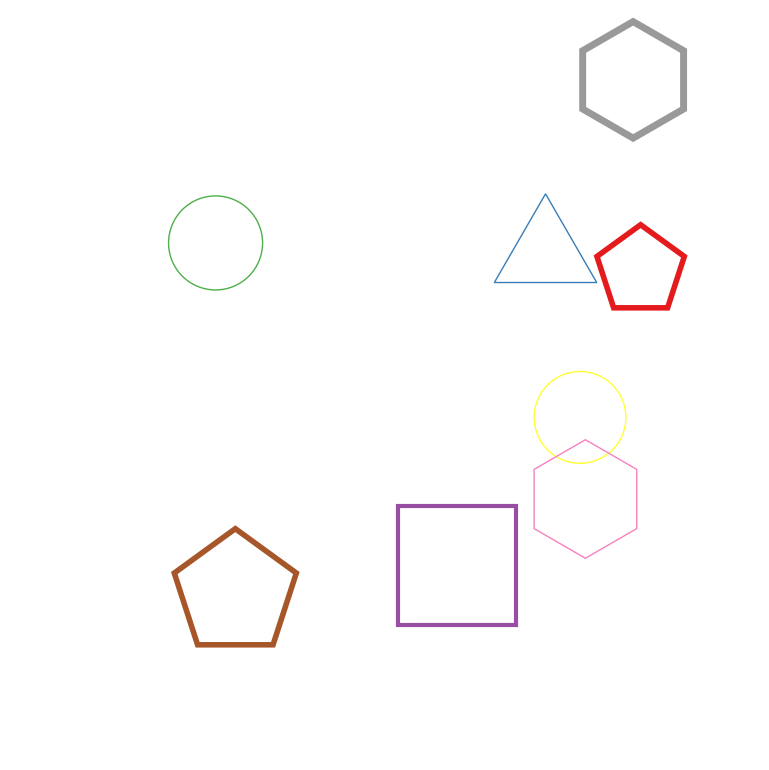[{"shape": "pentagon", "thickness": 2, "radius": 0.3, "center": [0.832, 0.648]}, {"shape": "triangle", "thickness": 0.5, "radius": 0.38, "center": [0.708, 0.671]}, {"shape": "circle", "thickness": 0.5, "radius": 0.31, "center": [0.28, 0.685]}, {"shape": "square", "thickness": 1.5, "radius": 0.38, "center": [0.593, 0.266]}, {"shape": "circle", "thickness": 0.5, "radius": 0.3, "center": [0.753, 0.458]}, {"shape": "pentagon", "thickness": 2, "radius": 0.42, "center": [0.306, 0.23]}, {"shape": "hexagon", "thickness": 0.5, "radius": 0.38, "center": [0.76, 0.352]}, {"shape": "hexagon", "thickness": 2.5, "radius": 0.38, "center": [0.822, 0.896]}]